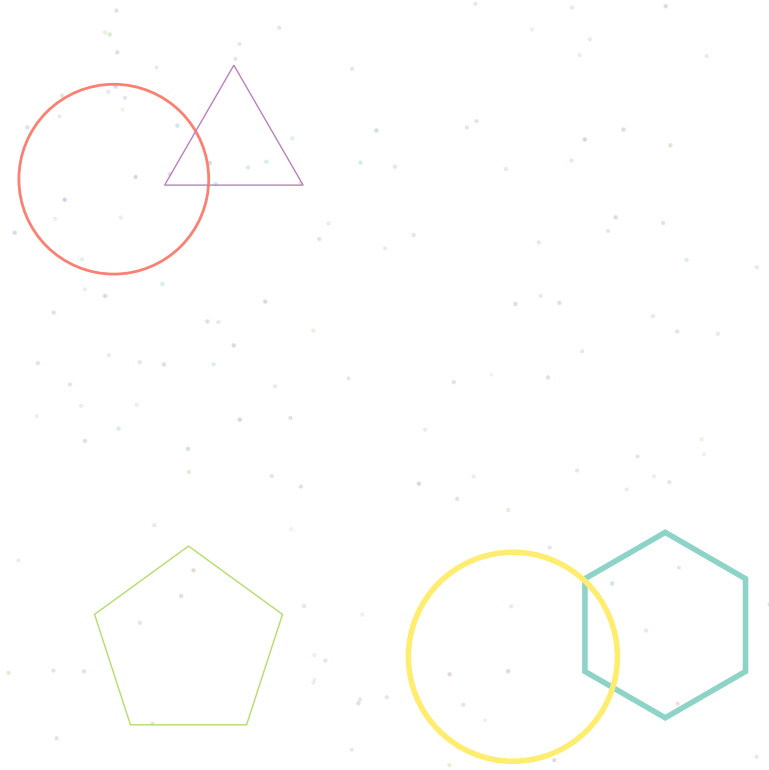[{"shape": "hexagon", "thickness": 2, "radius": 0.6, "center": [0.864, 0.188]}, {"shape": "circle", "thickness": 1, "radius": 0.62, "center": [0.148, 0.767]}, {"shape": "pentagon", "thickness": 0.5, "radius": 0.64, "center": [0.245, 0.162]}, {"shape": "triangle", "thickness": 0.5, "radius": 0.52, "center": [0.304, 0.812]}, {"shape": "circle", "thickness": 2, "radius": 0.68, "center": [0.666, 0.147]}]